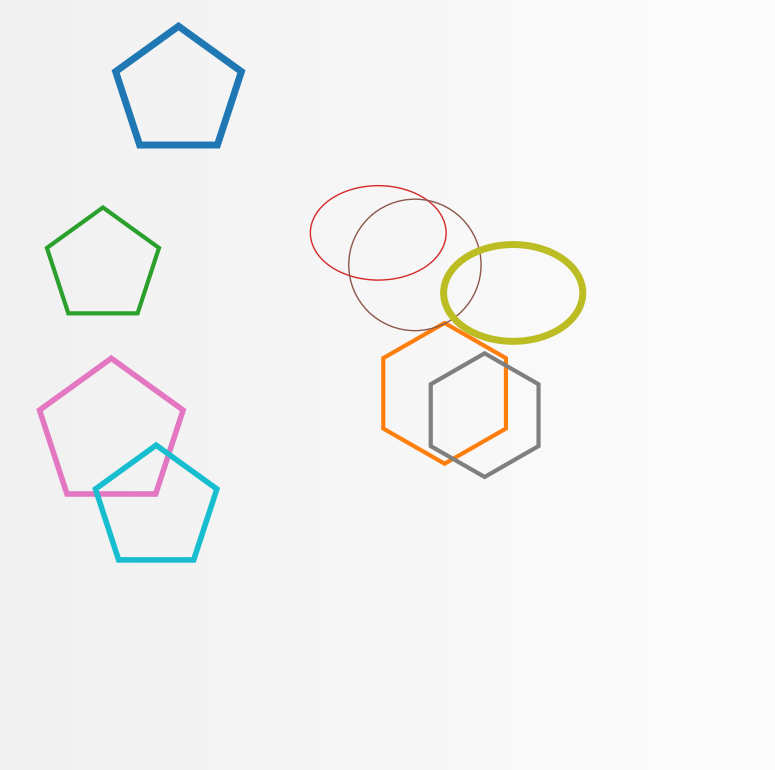[{"shape": "pentagon", "thickness": 2.5, "radius": 0.43, "center": [0.23, 0.881]}, {"shape": "hexagon", "thickness": 1.5, "radius": 0.46, "center": [0.574, 0.489]}, {"shape": "pentagon", "thickness": 1.5, "radius": 0.38, "center": [0.133, 0.655]}, {"shape": "oval", "thickness": 0.5, "radius": 0.44, "center": [0.488, 0.698]}, {"shape": "circle", "thickness": 0.5, "radius": 0.43, "center": [0.535, 0.656]}, {"shape": "pentagon", "thickness": 2, "radius": 0.49, "center": [0.144, 0.437]}, {"shape": "hexagon", "thickness": 1.5, "radius": 0.4, "center": [0.625, 0.461]}, {"shape": "oval", "thickness": 2.5, "radius": 0.45, "center": [0.662, 0.62]}, {"shape": "pentagon", "thickness": 2, "radius": 0.41, "center": [0.202, 0.339]}]